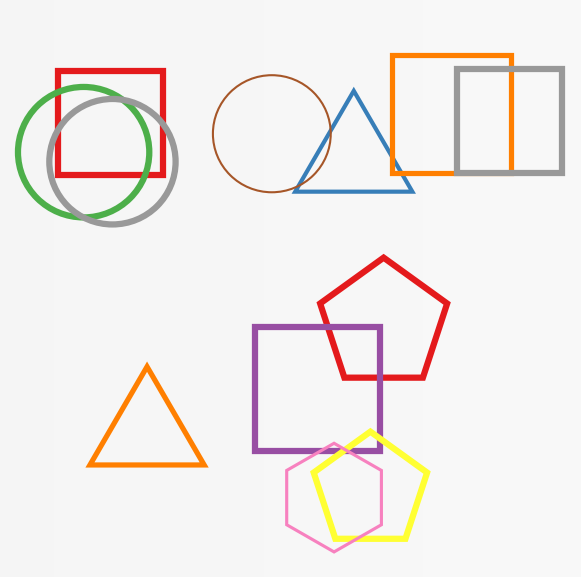[{"shape": "pentagon", "thickness": 3, "radius": 0.57, "center": [0.66, 0.438]}, {"shape": "square", "thickness": 3, "radius": 0.45, "center": [0.19, 0.786]}, {"shape": "triangle", "thickness": 2, "radius": 0.58, "center": [0.609, 0.725]}, {"shape": "circle", "thickness": 3, "radius": 0.56, "center": [0.144, 0.736]}, {"shape": "square", "thickness": 3, "radius": 0.54, "center": [0.546, 0.325]}, {"shape": "triangle", "thickness": 2.5, "radius": 0.57, "center": [0.253, 0.251]}, {"shape": "square", "thickness": 2.5, "radius": 0.51, "center": [0.776, 0.802]}, {"shape": "pentagon", "thickness": 3, "radius": 0.51, "center": [0.637, 0.149]}, {"shape": "circle", "thickness": 1, "radius": 0.51, "center": [0.468, 0.768]}, {"shape": "hexagon", "thickness": 1.5, "radius": 0.47, "center": [0.575, 0.137]}, {"shape": "square", "thickness": 3, "radius": 0.45, "center": [0.877, 0.789]}, {"shape": "circle", "thickness": 3, "radius": 0.54, "center": [0.193, 0.719]}]